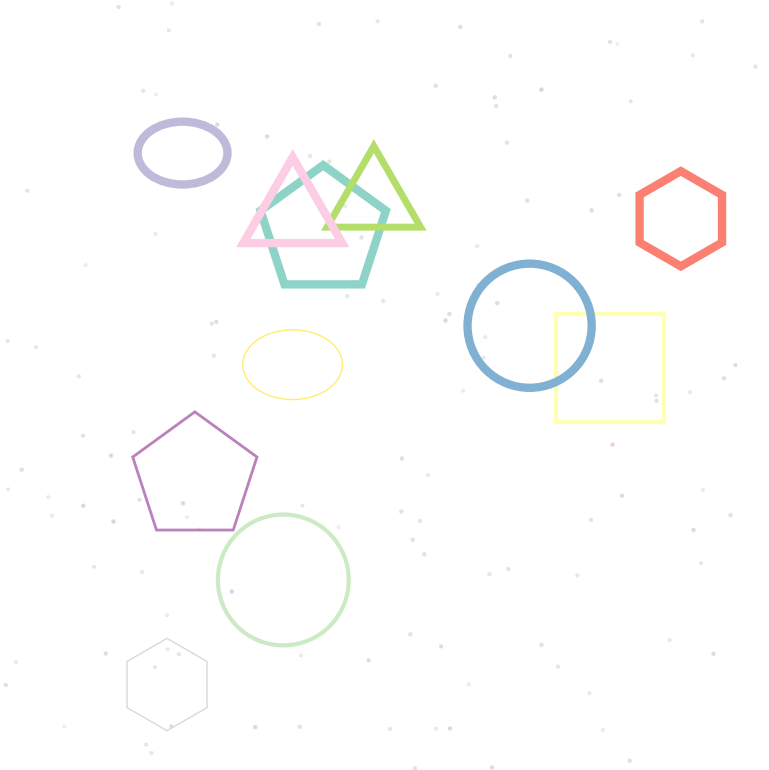[{"shape": "pentagon", "thickness": 3, "radius": 0.43, "center": [0.42, 0.7]}, {"shape": "square", "thickness": 1.5, "radius": 0.35, "center": [0.792, 0.522]}, {"shape": "oval", "thickness": 3, "radius": 0.29, "center": [0.237, 0.801]}, {"shape": "hexagon", "thickness": 3, "radius": 0.31, "center": [0.884, 0.716]}, {"shape": "circle", "thickness": 3, "radius": 0.4, "center": [0.688, 0.577]}, {"shape": "triangle", "thickness": 2.5, "radius": 0.35, "center": [0.485, 0.74]}, {"shape": "triangle", "thickness": 3, "radius": 0.37, "center": [0.38, 0.721]}, {"shape": "hexagon", "thickness": 0.5, "radius": 0.3, "center": [0.217, 0.111]}, {"shape": "pentagon", "thickness": 1, "radius": 0.42, "center": [0.253, 0.38]}, {"shape": "circle", "thickness": 1.5, "radius": 0.42, "center": [0.368, 0.247]}, {"shape": "oval", "thickness": 0.5, "radius": 0.32, "center": [0.38, 0.526]}]